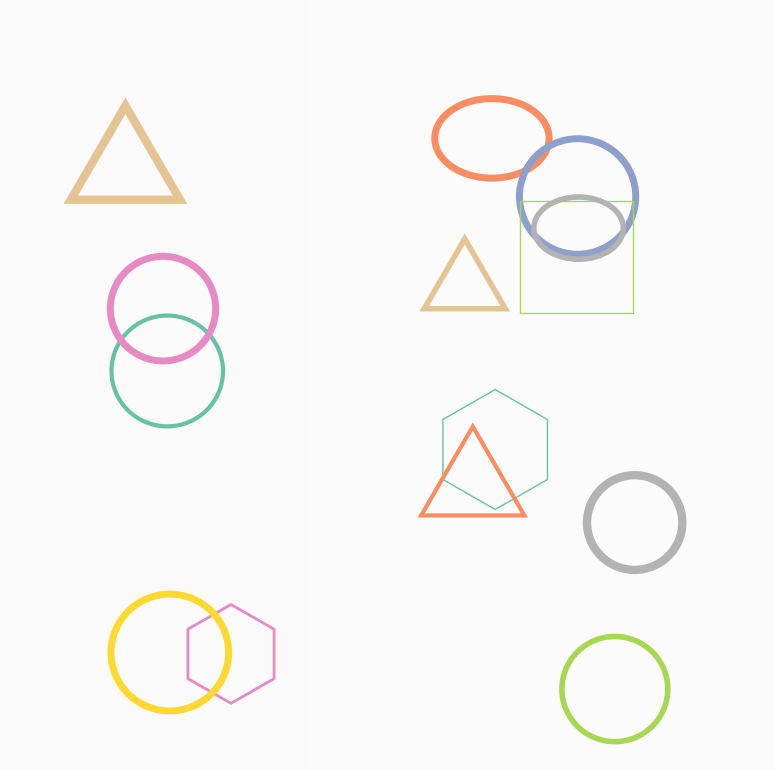[{"shape": "hexagon", "thickness": 0.5, "radius": 0.39, "center": [0.639, 0.416]}, {"shape": "circle", "thickness": 1.5, "radius": 0.36, "center": [0.216, 0.518]}, {"shape": "triangle", "thickness": 1.5, "radius": 0.38, "center": [0.61, 0.369]}, {"shape": "oval", "thickness": 2.5, "radius": 0.37, "center": [0.635, 0.82]}, {"shape": "circle", "thickness": 2.5, "radius": 0.38, "center": [0.745, 0.745]}, {"shape": "circle", "thickness": 2.5, "radius": 0.34, "center": [0.21, 0.599]}, {"shape": "hexagon", "thickness": 1, "radius": 0.32, "center": [0.298, 0.151]}, {"shape": "circle", "thickness": 2, "radius": 0.34, "center": [0.793, 0.105]}, {"shape": "square", "thickness": 0.5, "radius": 0.36, "center": [0.744, 0.667]}, {"shape": "circle", "thickness": 2.5, "radius": 0.38, "center": [0.219, 0.153]}, {"shape": "triangle", "thickness": 2, "radius": 0.3, "center": [0.6, 0.629]}, {"shape": "triangle", "thickness": 3, "radius": 0.41, "center": [0.162, 0.781]}, {"shape": "circle", "thickness": 3, "radius": 0.31, "center": [0.819, 0.321]}, {"shape": "oval", "thickness": 2, "radius": 0.29, "center": [0.747, 0.704]}]